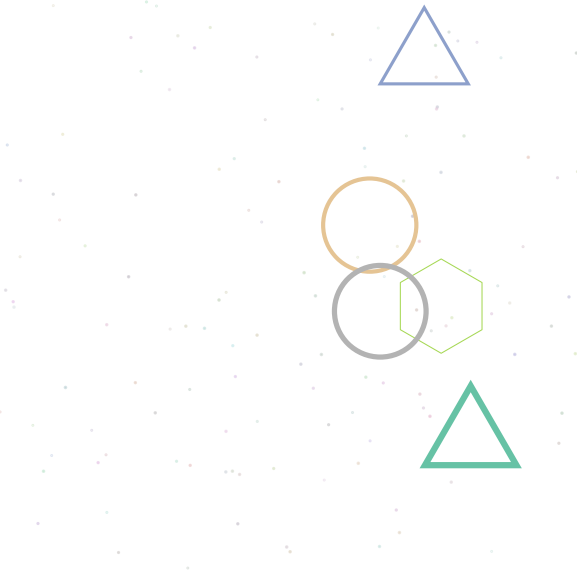[{"shape": "triangle", "thickness": 3, "radius": 0.46, "center": [0.815, 0.239]}, {"shape": "triangle", "thickness": 1.5, "radius": 0.44, "center": [0.735, 0.898]}, {"shape": "hexagon", "thickness": 0.5, "radius": 0.41, "center": [0.764, 0.469]}, {"shape": "circle", "thickness": 2, "radius": 0.4, "center": [0.64, 0.609]}, {"shape": "circle", "thickness": 2.5, "radius": 0.4, "center": [0.658, 0.46]}]